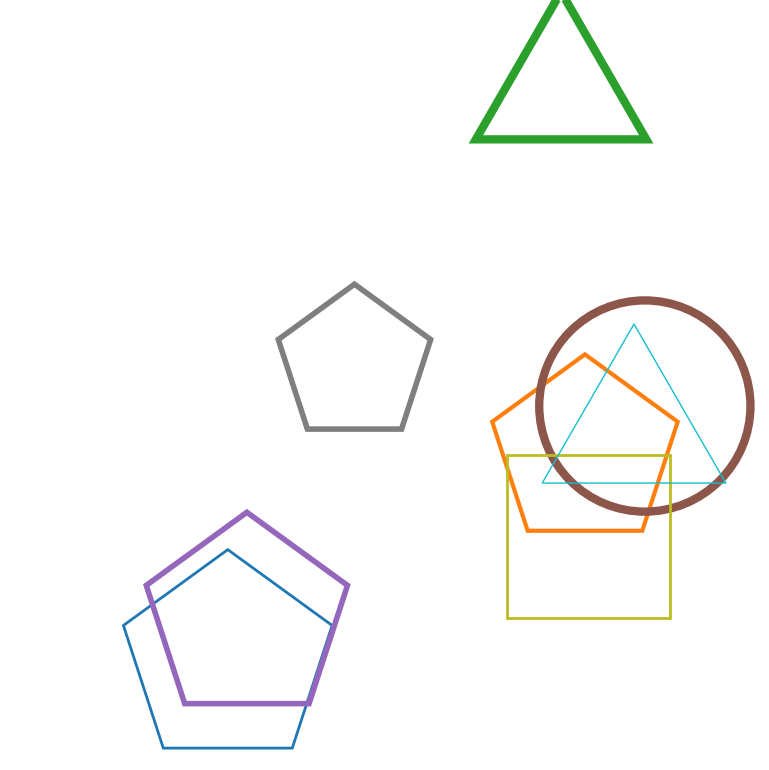[{"shape": "pentagon", "thickness": 1, "radius": 0.71, "center": [0.296, 0.144]}, {"shape": "pentagon", "thickness": 1.5, "radius": 0.63, "center": [0.76, 0.413]}, {"shape": "triangle", "thickness": 3, "radius": 0.64, "center": [0.729, 0.883]}, {"shape": "pentagon", "thickness": 2, "radius": 0.69, "center": [0.321, 0.197]}, {"shape": "circle", "thickness": 3, "radius": 0.69, "center": [0.837, 0.473]}, {"shape": "pentagon", "thickness": 2, "radius": 0.52, "center": [0.46, 0.527]}, {"shape": "square", "thickness": 1, "radius": 0.53, "center": [0.764, 0.303]}, {"shape": "triangle", "thickness": 0.5, "radius": 0.69, "center": [0.823, 0.441]}]